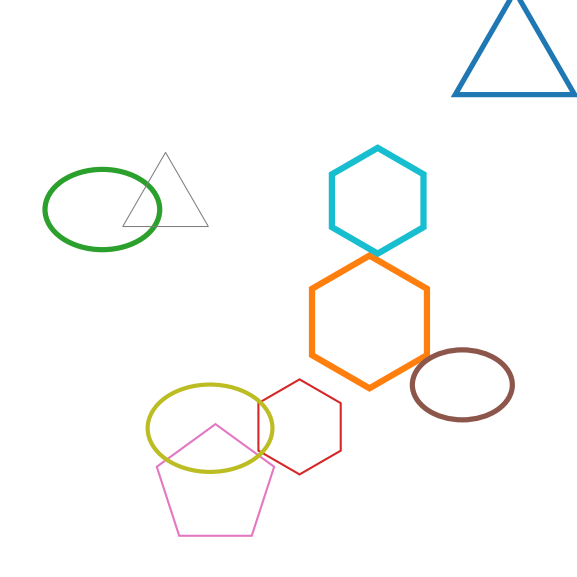[{"shape": "triangle", "thickness": 2.5, "radius": 0.6, "center": [0.892, 0.895]}, {"shape": "hexagon", "thickness": 3, "radius": 0.57, "center": [0.64, 0.442]}, {"shape": "oval", "thickness": 2.5, "radius": 0.5, "center": [0.177, 0.636]}, {"shape": "hexagon", "thickness": 1, "radius": 0.41, "center": [0.519, 0.26]}, {"shape": "oval", "thickness": 2.5, "radius": 0.43, "center": [0.801, 0.333]}, {"shape": "pentagon", "thickness": 1, "radius": 0.53, "center": [0.373, 0.158]}, {"shape": "triangle", "thickness": 0.5, "radius": 0.43, "center": [0.287, 0.65]}, {"shape": "oval", "thickness": 2, "radius": 0.54, "center": [0.364, 0.258]}, {"shape": "hexagon", "thickness": 3, "radius": 0.46, "center": [0.654, 0.652]}]